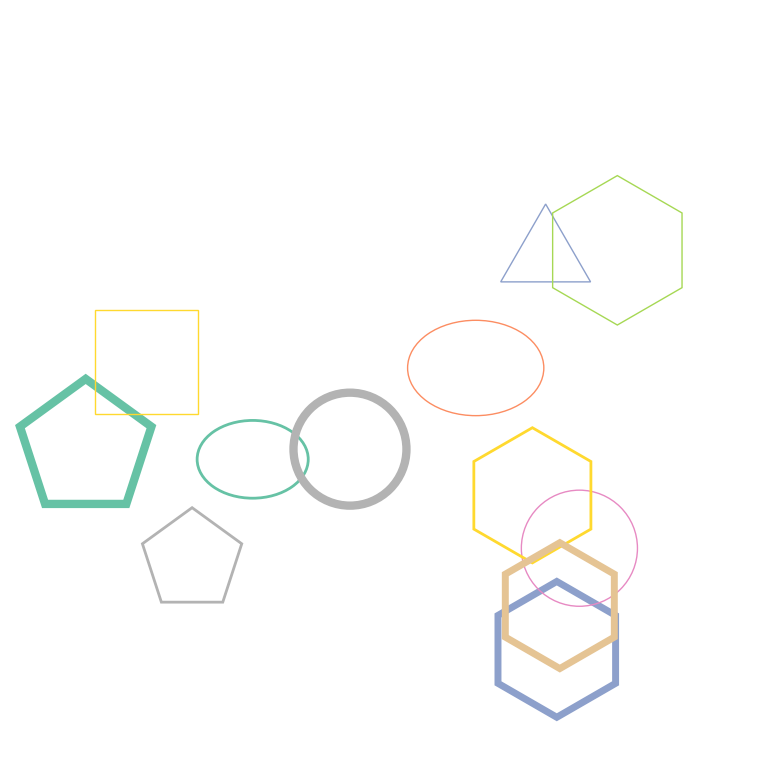[{"shape": "oval", "thickness": 1, "radius": 0.36, "center": [0.328, 0.403]}, {"shape": "pentagon", "thickness": 3, "radius": 0.45, "center": [0.111, 0.418]}, {"shape": "oval", "thickness": 0.5, "radius": 0.44, "center": [0.618, 0.522]}, {"shape": "triangle", "thickness": 0.5, "radius": 0.34, "center": [0.709, 0.668]}, {"shape": "hexagon", "thickness": 2.5, "radius": 0.44, "center": [0.723, 0.157]}, {"shape": "circle", "thickness": 0.5, "radius": 0.38, "center": [0.752, 0.288]}, {"shape": "hexagon", "thickness": 0.5, "radius": 0.49, "center": [0.802, 0.675]}, {"shape": "hexagon", "thickness": 1, "radius": 0.44, "center": [0.691, 0.357]}, {"shape": "square", "thickness": 0.5, "radius": 0.34, "center": [0.19, 0.53]}, {"shape": "hexagon", "thickness": 2.5, "radius": 0.41, "center": [0.727, 0.213]}, {"shape": "circle", "thickness": 3, "radius": 0.37, "center": [0.455, 0.417]}, {"shape": "pentagon", "thickness": 1, "radius": 0.34, "center": [0.249, 0.273]}]